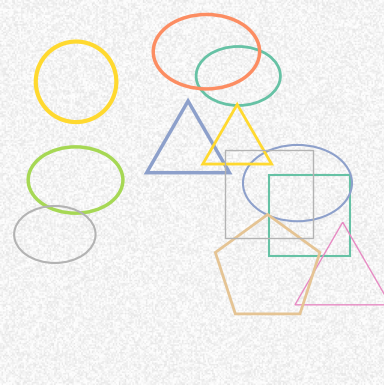[{"shape": "square", "thickness": 1.5, "radius": 0.53, "center": [0.804, 0.44]}, {"shape": "oval", "thickness": 2, "radius": 0.55, "center": [0.619, 0.803]}, {"shape": "oval", "thickness": 2.5, "radius": 0.69, "center": [0.536, 0.866]}, {"shape": "oval", "thickness": 1.5, "radius": 0.71, "center": [0.773, 0.524]}, {"shape": "triangle", "thickness": 2.5, "radius": 0.62, "center": [0.488, 0.614]}, {"shape": "triangle", "thickness": 1, "radius": 0.72, "center": [0.89, 0.28]}, {"shape": "oval", "thickness": 2.5, "radius": 0.62, "center": [0.196, 0.532]}, {"shape": "circle", "thickness": 3, "radius": 0.52, "center": [0.198, 0.787]}, {"shape": "triangle", "thickness": 2, "radius": 0.52, "center": [0.616, 0.626]}, {"shape": "pentagon", "thickness": 2, "radius": 0.71, "center": [0.695, 0.3]}, {"shape": "square", "thickness": 1, "radius": 0.57, "center": [0.699, 0.497]}, {"shape": "oval", "thickness": 1.5, "radius": 0.53, "center": [0.142, 0.391]}]